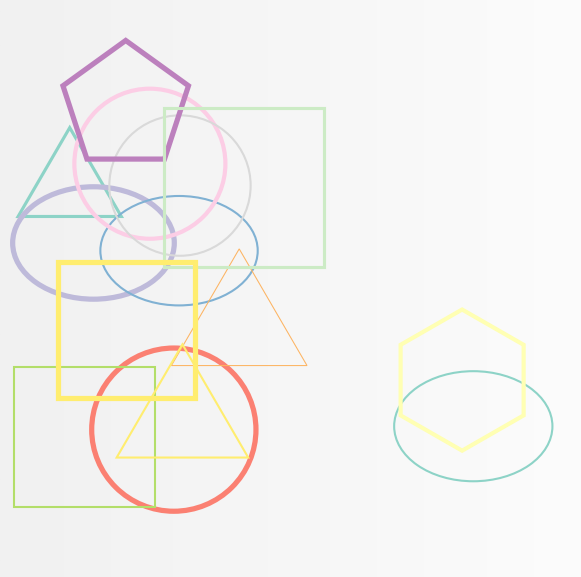[{"shape": "oval", "thickness": 1, "radius": 0.68, "center": [0.814, 0.261]}, {"shape": "triangle", "thickness": 1.5, "radius": 0.51, "center": [0.12, 0.676]}, {"shape": "hexagon", "thickness": 2, "radius": 0.61, "center": [0.795, 0.341]}, {"shape": "oval", "thickness": 2.5, "radius": 0.7, "center": [0.161, 0.578]}, {"shape": "circle", "thickness": 2.5, "radius": 0.71, "center": [0.299, 0.255]}, {"shape": "oval", "thickness": 1, "radius": 0.68, "center": [0.308, 0.565]}, {"shape": "triangle", "thickness": 0.5, "radius": 0.67, "center": [0.412, 0.433]}, {"shape": "square", "thickness": 1, "radius": 0.6, "center": [0.145, 0.242]}, {"shape": "circle", "thickness": 2, "radius": 0.65, "center": [0.258, 0.716]}, {"shape": "circle", "thickness": 1, "radius": 0.61, "center": [0.31, 0.678]}, {"shape": "pentagon", "thickness": 2.5, "radius": 0.57, "center": [0.216, 0.816]}, {"shape": "square", "thickness": 1.5, "radius": 0.69, "center": [0.419, 0.675]}, {"shape": "triangle", "thickness": 1, "radius": 0.65, "center": [0.314, 0.272]}, {"shape": "square", "thickness": 2.5, "radius": 0.59, "center": [0.218, 0.428]}]